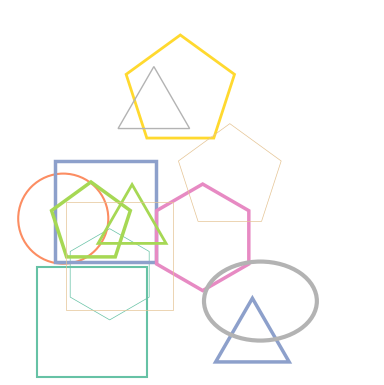[{"shape": "hexagon", "thickness": 0.5, "radius": 0.59, "center": [0.285, 0.288]}, {"shape": "square", "thickness": 1.5, "radius": 0.71, "center": [0.24, 0.163]}, {"shape": "circle", "thickness": 1.5, "radius": 0.58, "center": [0.164, 0.432]}, {"shape": "triangle", "thickness": 2.5, "radius": 0.55, "center": [0.656, 0.115]}, {"shape": "square", "thickness": 2.5, "radius": 0.66, "center": [0.275, 0.45]}, {"shape": "hexagon", "thickness": 2.5, "radius": 0.69, "center": [0.526, 0.384]}, {"shape": "pentagon", "thickness": 2.5, "radius": 0.54, "center": [0.236, 0.42]}, {"shape": "triangle", "thickness": 2, "radius": 0.51, "center": [0.343, 0.419]}, {"shape": "pentagon", "thickness": 2, "radius": 0.74, "center": [0.468, 0.761]}, {"shape": "pentagon", "thickness": 0.5, "radius": 0.7, "center": [0.597, 0.539]}, {"shape": "square", "thickness": 0.5, "radius": 0.7, "center": [0.31, 0.335]}, {"shape": "oval", "thickness": 3, "radius": 0.73, "center": [0.676, 0.218]}, {"shape": "triangle", "thickness": 1, "radius": 0.54, "center": [0.4, 0.72]}]